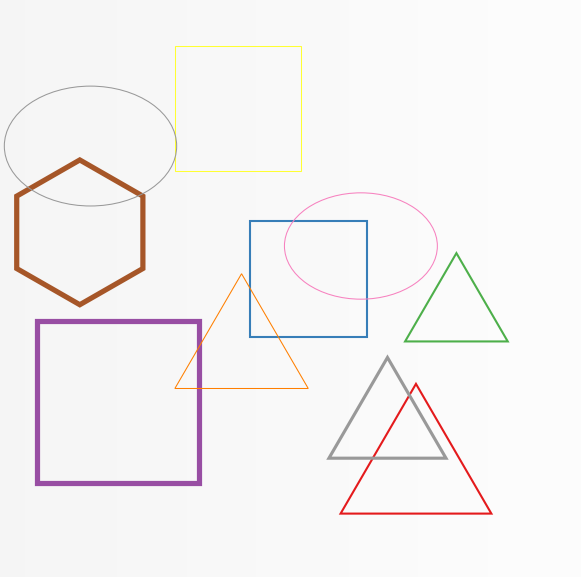[{"shape": "triangle", "thickness": 1, "radius": 0.75, "center": [0.716, 0.185]}, {"shape": "square", "thickness": 1, "radius": 0.5, "center": [0.531, 0.516]}, {"shape": "triangle", "thickness": 1, "radius": 0.51, "center": [0.785, 0.459]}, {"shape": "square", "thickness": 2.5, "radius": 0.7, "center": [0.203, 0.303]}, {"shape": "triangle", "thickness": 0.5, "radius": 0.66, "center": [0.416, 0.393]}, {"shape": "square", "thickness": 0.5, "radius": 0.54, "center": [0.41, 0.811]}, {"shape": "hexagon", "thickness": 2.5, "radius": 0.63, "center": [0.137, 0.597]}, {"shape": "oval", "thickness": 0.5, "radius": 0.66, "center": [0.621, 0.573]}, {"shape": "oval", "thickness": 0.5, "radius": 0.74, "center": [0.156, 0.746]}, {"shape": "triangle", "thickness": 1.5, "radius": 0.58, "center": [0.667, 0.264]}]